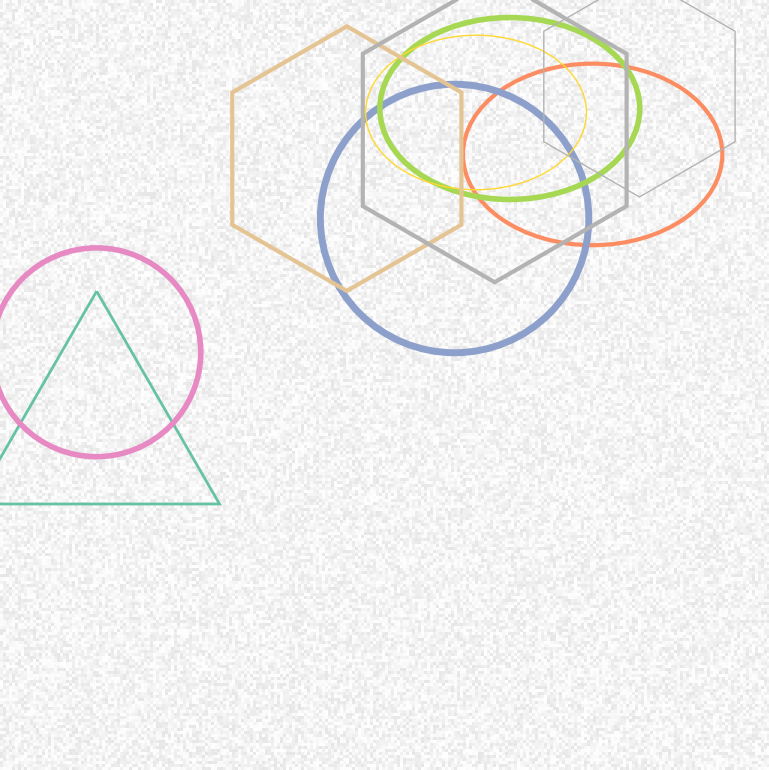[{"shape": "triangle", "thickness": 1, "radius": 0.92, "center": [0.126, 0.438]}, {"shape": "oval", "thickness": 1.5, "radius": 0.84, "center": [0.77, 0.799]}, {"shape": "circle", "thickness": 2.5, "radius": 0.87, "center": [0.59, 0.716]}, {"shape": "circle", "thickness": 2, "radius": 0.68, "center": [0.125, 0.542]}, {"shape": "oval", "thickness": 2, "radius": 0.84, "center": [0.662, 0.859]}, {"shape": "oval", "thickness": 0.5, "radius": 0.72, "center": [0.618, 0.854]}, {"shape": "hexagon", "thickness": 1.5, "radius": 0.86, "center": [0.45, 0.794]}, {"shape": "hexagon", "thickness": 1.5, "radius": 0.99, "center": [0.642, 0.831]}, {"shape": "hexagon", "thickness": 0.5, "radius": 0.72, "center": [0.83, 0.888]}]